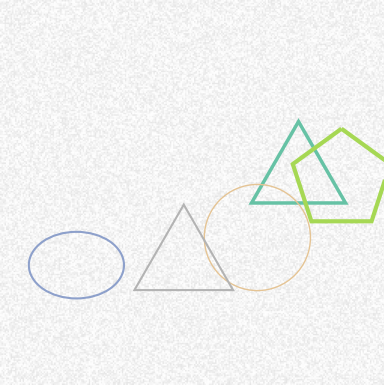[{"shape": "triangle", "thickness": 2.5, "radius": 0.71, "center": [0.775, 0.543]}, {"shape": "oval", "thickness": 1.5, "radius": 0.62, "center": [0.198, 0.311]}, {"shape": "pentagon", "thickness": 3, "radius": 0.66, "center": [0.887, 0.533]}, {"shape": "circle", "thickness": 1, "radius": 0.69, "center": [0.669, 0.383]}, {"shape": "triangle", "thickness": 1.5, "radius": 0.74, "center": [0.477, 0.32]}]